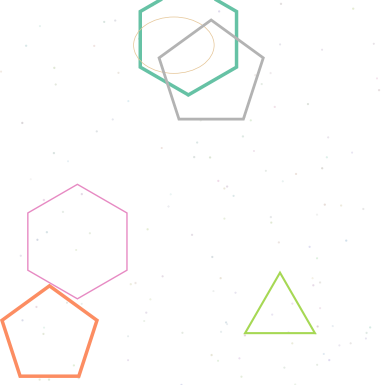[{"shape": "hexagon", "thickness": 2.5, "radius": 0.72, "center": [0.489, 0.898]}, {"shape": "pentagon", "thickness": 2.5, "radius": 0.65, "center": [0.129, 0.128]}, {"shape": "hexagon", "thickness": 1, "radius": 0.74, "center": [0.201, 0.373]}, {"shape": "triangle", "thickness": 1.5, "radius": 0.52, "center": [0.727, 0.187]}, {"shape": "oval", "thickness": 0.5, "radius": 0.52, "center": [0.452, 0.883]}, {"shape": "pentagon", "thickness": 2, "radius": 0.71, "center": [0.548, 0.806]}]